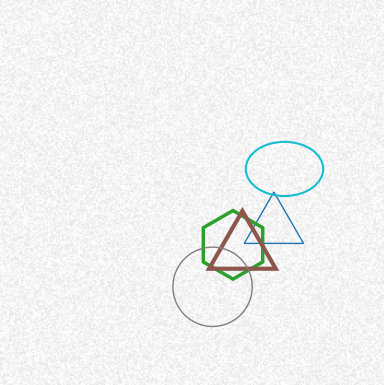[{"shape": "triangle", "thickness": 1, "radius": 0.44, "center": [0.711, 0.412]}, {"shape": "hexagon", "thickness": 2.5, "radius": 0.45, "center": [0.605, 0.364]}, {"shape": "triangle", "thickness": 3, "radius": 0.5, "center": [0.63, 0.352]}, {"shape": "circle", "thickness": 1, "radius": 0.52, "center": [0.552, 0.255]}, {"shape": "oval", "thickness": 1.5, "radius": 0.5, "center": [0.739, 0.561]}]